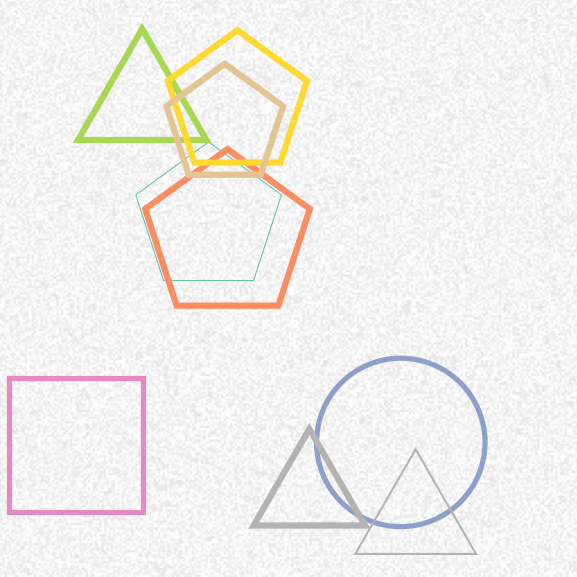[{"shape": "pentagon", "thickness": 0.5, "radius": 0.66, "center": [0.361, 0.621]}, {"shape": "pentagon", "thickness": 3, "radius": 0.75, "center": [0.394, 0.591]}, {"shape": "circle", "thickness": 2.5, "radius": 0.73, "center": [0.694, 0.233]}, {"shape": "square", "thickness": 2.5, "radius": 0.58, "center": [0.132, 0.229]}, {"shape": "triangle", "thickness": 3, "radius": 0.64, "center": [0.246, 0.821]}, {"shape": "pentagon", "thickness": 3, "radius": 0.63, "center": [0.411, 0.82]}, {"shape": "pentagon", "thickness": 3, "radius": 0.53, "center": [0.389, 0.782]}, {"shape": "triangle", "thickness": 1, "radius": 0.6, "center": [0.72, 0.1]}, {"shape": "triangle", "thickness": 3, "radius": 0.56, "center": [0.536, 0.145]}]